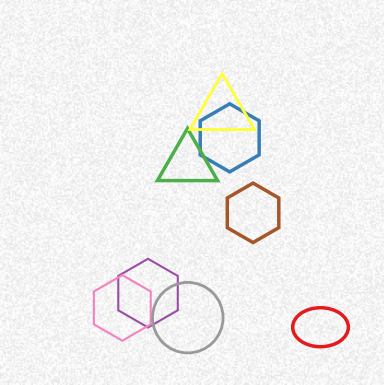[{"shape": "oval", "thickness": 2.5, "radius": 0.36, "center": [0.833, 0.15]}, {"shape": "hexagon", "thickness": 2.5, "radius": 0.44, "center": [0.597, 0.642]}, {"shape": "triangle", "thickness": 2.5, "radius": 0.45, "center": [0.487, 0.576]}, {"shape": "hexagon", "thickness": 1.5, "radius": 0.45, "center": [0.384, 0.239]}, {"shape": "triangle", "thickness": 2, "radius": 0.48, "center": [0.577, 0.712]}, {"shape": "hexagon", "thickness": 2.5, "radius": 0.39, "center": [0.657, 0.447]}, {"shape": "hexagon", "thickness": 1.5, "radius": 0.43, "center": [0.318, 0.2]}, {"shape": "circle", "thickness": 2, "radius": 0.46, "center": [0.488, 0.175]}]